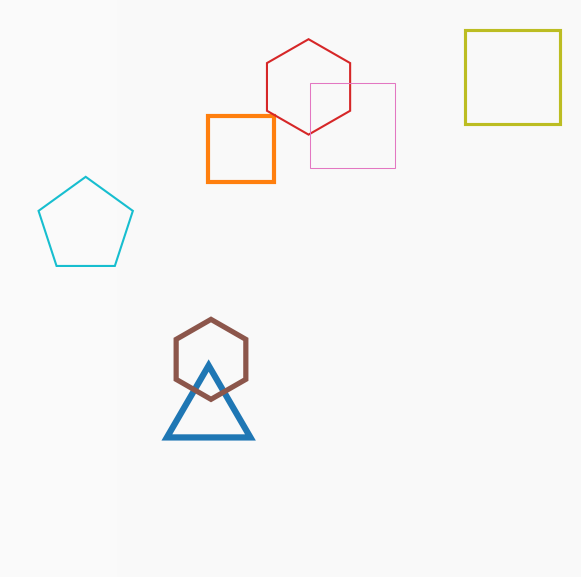[{"shape": "triangle", "thickness": 3, "radius": 0.41, "center": [0.359, 0.283]}, {"shape": "square", "thickness": 2, "radius": 0.29, "center": [0.415, 0.741]}, {"shape": "hexagon", "thickness": 1, "radius": 0.41, "center": [0.531, 0.849]}, {"shape": "hexagon", "thickness": 2.5, "radius": 0.35, "center": [0.363, 0.377]}, {"shape": "square", "thickness": 0.5, "radius": 0.37, "center": [0.606, 0.781]}, {"shape": "square", "thickness": 1.5, "radius": 0.41, "center": [0.881, 0.867]}, {"shape": "pentagon", "thickness": 1, "radius": 0.43, "center": [0.147, 0.608]}]